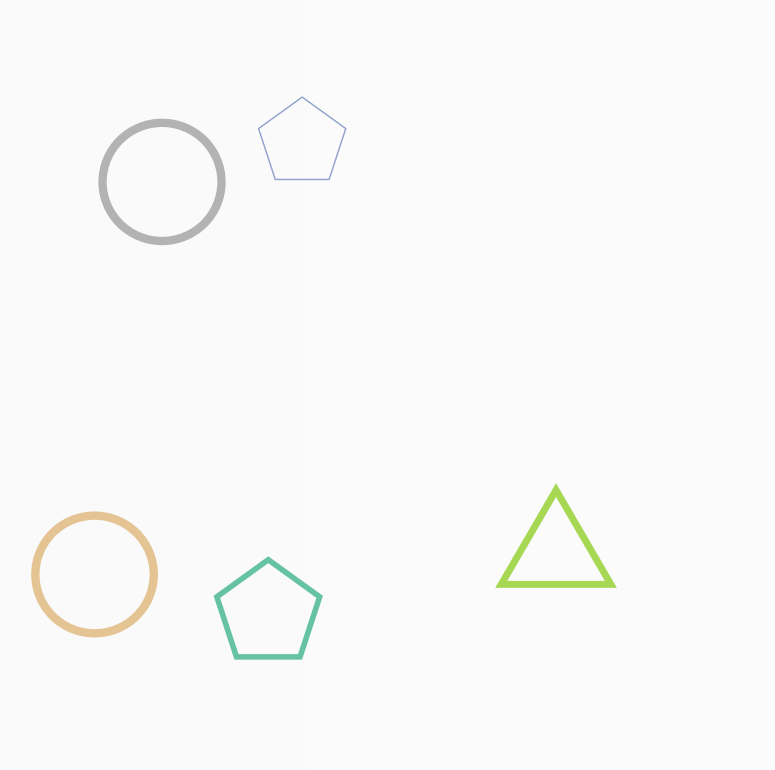[{"shape": "pentagon", "thickness": 2, "radius": 0.35, "center": [0.346, 0.203]}, {"shape": "pentagon", "thickness": 0.5, "radius": 0.3, "center": [0.39, 0.815]}, {"shape": "triangle", "thickness": 2.5, "radius": 0.41, "center": [0.717, 0.282]}, {"shape": "circle", "thickness": 3, "radius": 0.38, "center": [0.122, 0.254]}, {"shape": "circle", "thickness": 3, "radius": 0.38, "center": [0.209, 0.764]}]